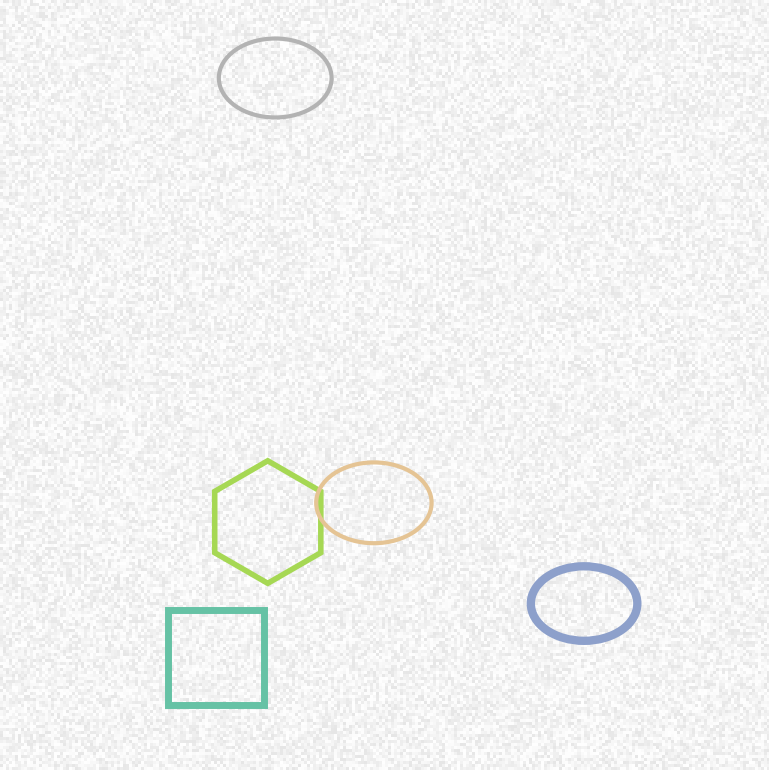[{"shape": "square", "thickness": 2.5, "radius": 0.31, "center": [0.281, 0.146]}, {"shape": "oval", "thickness": 3, "radius": 0.35, "center": [0.759, 0.216]}, {"shape": "hexagon", "thickness": 2, "radius": 0.4, "center": [0.348, 0.322]}, {"shape": "oval", "thickness": 1.5, "radius": 0.37, "center": [0.486, 0.347]}, {"shape": "oval", "thickness": 1.5, "radius": 0.37, "center": [0.357, 0.899]}]